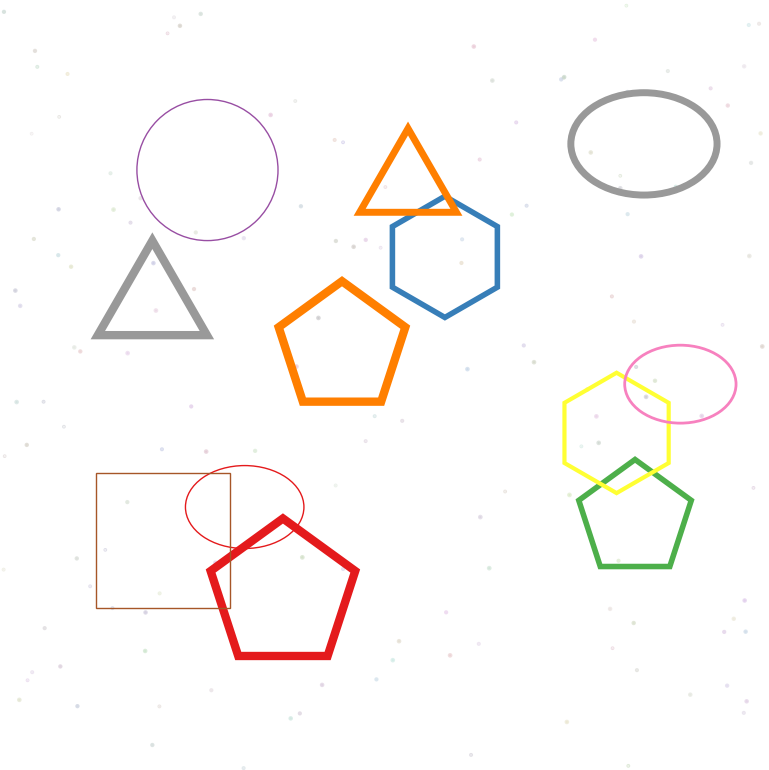[{"shape": "pentagon", "thickness": 3, "radius": 0.49, "center": [0.367, 0.228]}, {"shape": "oval", "thickness": 0.5, "radius": 0.38, "center": [0.318, 0.341]}, {"shape": "hexagon", "thickness": 2, "radius": 0.39, "center": [0.578, 0.666]}, {"shape": "pentagon", "thickness": 2, "radius": 0.38, "center": [0.825, 0.326]}, {"shape": "circle", "thickness": 0.5, "radius": 0.46, "center": [0.269, 0.779]}, {"shape": "pentagon", "thickness": 3, "radius": 0.43, "center": [0.444, 0.548]}, {"shape": "triangle", "thickness": 2.5, "radius": 0.36, "center": [0.53, 0.761]}, {"shape": "hexagon", "thickness": 1.5, "radius": 0.39, "center": [0.801, 0.438]}, {"shape": "square", "thickness": 0.5, "radius": 0.44, "center": [0.212, 0.298]}, {"shape": "oval", "thickness": 1, "radius": 0.36, "center": [0.884, 0.501]}, {"shape": "oval", "thickness": 2.5, "radius": 0.47, "center": [0.836, 0.813]}, {"shape": "triangle", "thickness": 3, "radius": 0.41, "center": [0.198, 0.606]}]